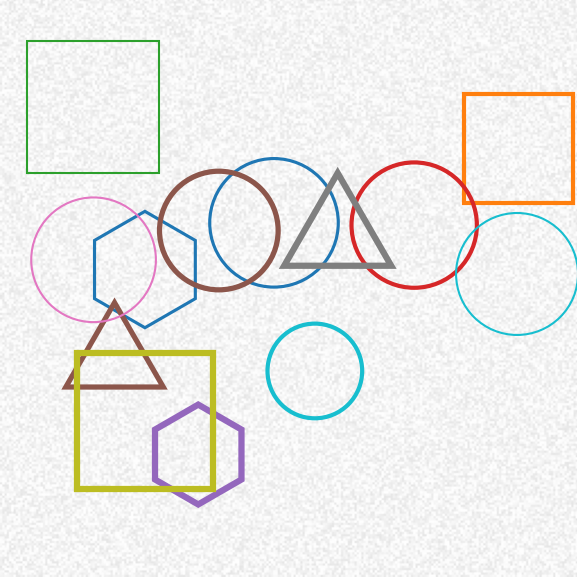[{"shape": "hexagon", "thickness": 1.5, "radius": 0.5, "center": [0.251, 0.532]}, {"shape": "circle", "thickness": 1.5, "radius": 0.56, "center": [0.474, 0.613]}, {"shape": "square", "thickness": 2, "radius": 0.47, "center": [0.898, 0.742]}, {"shape": "square", "thickness": 1, "radius": 0.57, "center": [0.161, 0.814]}, {"shape": "circle", "thickness": 2, "radius": 0.54, "center": [0.717, 0.609]}, {"shape": "hexagon", "thickness": 3, "radius": 0.43, "center": [0.343, 0.212]}, {"shape": "triangle", "thickness": 2.5, "radius": 0.49, "center": [0.198, 0.378]}, {"shape": "circle", "thickness": 2.5, "radius": 0.51, "center": [0.379, 0.6]}, {"shape": "circle", "thickness": 1, "radius": 0.54, "center": [0.162, 0.549]}, {"shape": "triangle", "thickness": 3, "radius": 0.54, "center": [0.585, 0.592]}, {"shape": "square", "thickness": 3, "radius": 0.59, "center": [0.251, 0.27]}, {"shape": "circle", "thickness": 2, "radius": 0.41, "center": [0.545, 0.357]}, {"shape": "circle", "thickness": 1, "radius": 0.53, "center": [0.895, 0.525]}]